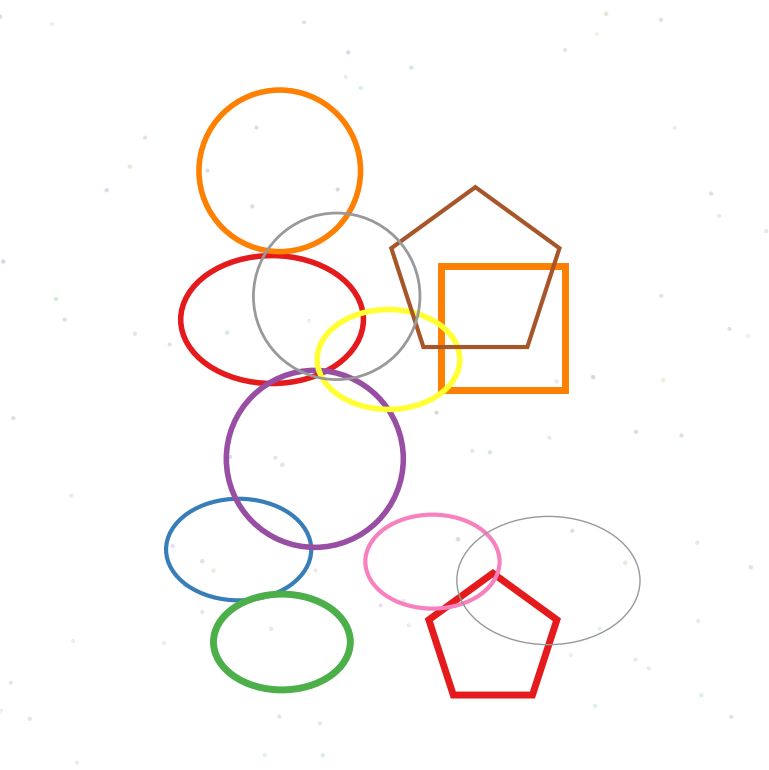[{"shape": "oval", "thickness": 2, "radius": 0.59, "center": [0.353, 0.585]}, {"shape": "pentagon", "thickness": 2.5, "radius": 0.44, "center": [0.64, 0.168]}, {"shape": "oval", "thickness": 1.5, "radius": 0.47, "center": [0.31, 0.286]}, {"shape": "oval", "thickness": 2.5, "radius": 0.44, "center": [0.366, 0.166]}, {"shape": "circle", "thickness": 2, "radius": 0.57, "center": [0.409, 0.404]}, {"shape": "square", "thickness": 2.5, "radius": 0.4, "center": [0.654, 0.574]}, {"shape": "circle", "thickness": 2, "radius": 0.52, "center": [0.363, 0.778]}, {"shape": "oval", "thickness": 2, "radius": 0.46, "center": [0.504, 0.533]}, {"shape": "pentagon", "thickness": 1.5, "radius": 0.57, "center": [0.617, 0.642]}, {"shape": "oval", "thickness": 1.5, "radius": 0.44, "center": [0.562, 0.271]}, {"shape": "oval", "thickness": 0.5, "radius": 0.59, "center": [0.712, 0.246]}, {"shape": "circle", "thickness": 1, "radius": 0.54, "center": [0.437, 0.615]}]